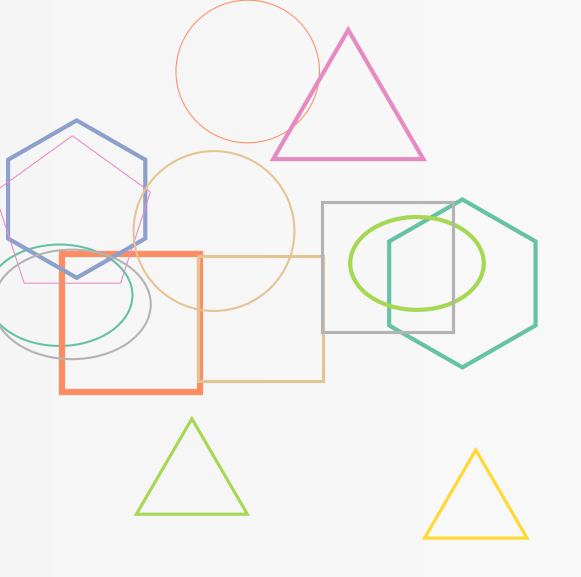[{"shape": "oval", "thickness": 1, "radius": 0.63, "center": [0.102, 0.488]}, {"shape": "hexagon", "thickness": 2, "radius": 0.73, "center": [0.795, 0.508]}, {"shape": "circle", "thickness": 0.5, "radius": 0.62, "center": [0.426, 0.875]}, {"shape": "square", "thickness": 3, "radius": 0.6, "center": [0.225, 0.439]}, {"shape": "hexagon", "thickness": 2, "radius": 0.68, "center": [0.132, 0.654]}, {"shape": "triangle", "thickness": 2, "radius": 0.75, "center": [0.599, 0.798]}, {"shape": "pentagon", "thickness": 0.5, "radius": 0.71, "center": [0.124, 0.623]}, {"shape": "triangle", "thickness": 1.5, "radius": 0.55, "center": [0.33, 0.164]}, {"shape": "oval", "thickness": 2, "radius": 0.57, "center": [0.717, 0.543]}, {"shape": "triangle", "thickness": 1.5, "radius": 0.51, "center": [0.819, 0.118]}, {"shape": "square", "thickness": 1.5, "radius": 0.54, "center": [0.448, 0.448]}, {"shape": "circle", "thickness": 1, "radius": 0.69, "center": [0.368, 0.599]}, {"shape": "square", "thickness": 1.5, "radius": 0.56, "center": [0.666, 0.538]}, {"shape": "oval", "thickness": 1, "radius": 0.68, "center": [0.124, 0.472]}]